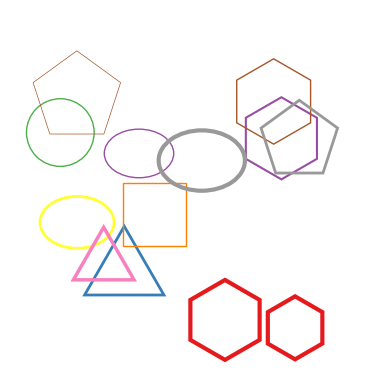[{"shape": "hexagon", "thickness": 3, "radius": 0.52, "center": [0.584, 0.169]}, {"shape": "hexagon", "thickness": 3, "radius": 0.41, "center": [0.766, 0.148]}, {"shape": "triangle", "thickness": 2, "radius": 0.59, "center": [0.323, 0.293]}, {"shape": "circle", "thickness": 1, "radius": 0.44, "center": [0.157, 0.656]}, {"shape": "oval", "thickness": 1, "radius": 0.45, "center": [0.361, 0.601]}, {"shape": "hexagon", "thickness": 1.5, "radius": 0.53, "center": [0.731, 0.641]}, {"shape": "square", "thickness": 1, "radius": 0.41, "center": [0.401, 0.442]}, {"shape": "oval", "thickness": 2, "radius": 0.48, "center": [0.2, 0.422]}, {"shape": "hexagon", "thickness": 1, "radius": 0.55, "center": [0.711, 0.736]}, {"shape": "pentagon", "thickness": 0.5, "radius": 0.6, "center": [0.2, 0.749]}, {"shape": "triangle", "thickness": 2.5, "radius": 0.45, "center": [0.269, 0.319]}, {"shape": "oval", "thickness": 3, "radius": 0.56, "center": [0.524, 0.583]}, {"shape": "pentagon", "thickness": 2, "radius": 0.52, "center": [0.777, 0.635]}]